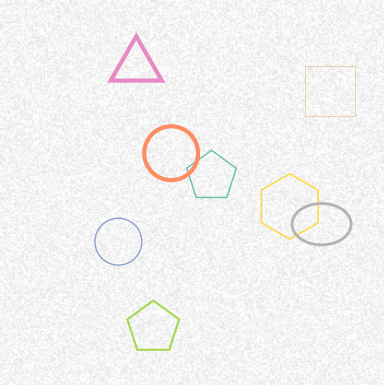[{"shape": "pentagon", "thickness": 1, "radius": 0.34, "center": [0.549, 0.542]}, {"shape": "circle", "thickness": 3, "radius": 0.35, "center": [0.445, 0.602]}, {"shape": "circle", "thickness": 1, "radius": 0.3, "center": [0.307, 0.372]}, {"shape": "triangle", "thickness": 3, "radius": 0.38, "center": [0.354, 0.829]}, {"shape": "pentagon", "thickness": 1.5, "radius": 0.35, "center": [0.398, 0.149]}, {"shape": "hexagon", "thickness": 1, "radius": 0.42, "center": [0.753, 0.464]}, {"shape": "square", "thickness": 0.5, "radius": 0.32, "center": [0.857, 0.764]}, {"shape": "oval", "thickness": 2, "radius": 0.38, "center": [0.835, 0.418]}]